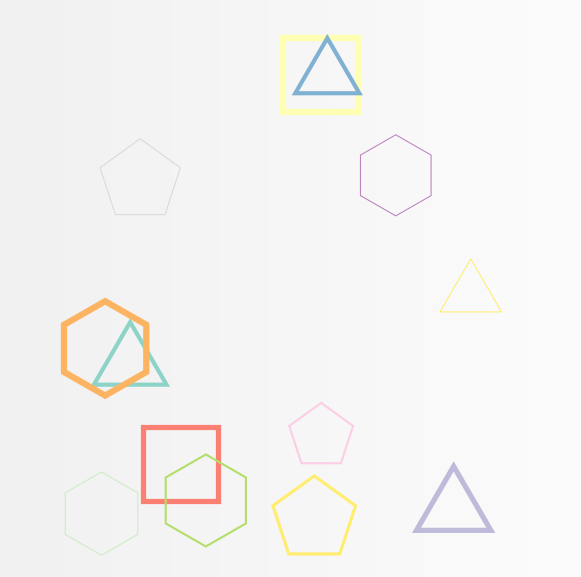[{"shape": "triangle", "thickness": 2, "radius": 0.36, "center": [0.224, 0.369]}, {"shape": "square", "thickness": 3, "radius": 0.32, "center": [0.552, 0.869]}, {"shape": "triangle", "thickness": 2.5, "radius": 0.37, "center": [0.78, 0.118]}, {"shape": "square", "thickness": 2.5, "radius": 0.32, "center": [0.31, 0.195]}, {"shape": "triangle", "thickness": 2, "radius": 0.32, "center": [0.563, 0.87]}, {"shape": "hexagon", "thickness": 3, "radius": 0.41, "center": [0.181, 0.396]}, {"shape": "hexagon", "thickness": 1, "radius": 0.4, "center": [0.354, 0.133]}, {"shape": "pentagon", "thickness": 1, "radius": 0.29, "center": [0.553, 0.244]}, {"shape": "pentagon", "thickness": 0.5, "radius": 0.36, "center": [0.241, 0.686]}, {"shape": "hexagon", "thickness": 0.5, "radius": 0.35, "center": [0.681, 0.696]}, {"shape": "hexagon", "thickness": 0.5, "radius": 0.36, "center": [0.175, 0.11]}, {"shape": "pentagon", "thickness": 1.5, "radius": 0.37, "center": [0.541, 0.1]}, {"shape": "triangle", "thickness": 0.5, "radius": 0.31, "center": [0.81, 0.49]}]